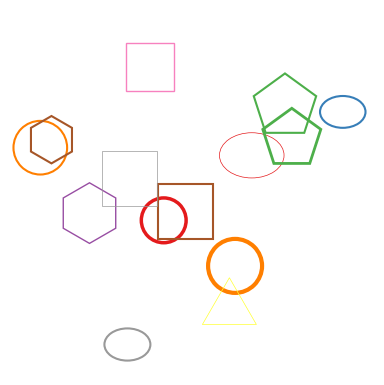[{"shape": "oval", "thickness": 0.5, "radius": 0.42, "center": [0.654, 0.597]}, {"shape": "circle", "thickness": 2.5, "radius": 0.29, "center": [0.425, 0.428]}, {"shape": "oval", "thickness": 1.5, "radius": 0.3, "center": [0.89, 0.709]}, {"shape": "pentagon", "thickness": 1.5, "radius": 0.43, "center": [0.74, 0.724]}, {"shape": "pentagon", "thickness": 2, "radius": 0.4, "center": [0.758, 0.64]}, {"shape": "hexagon", "thickness": 1, "radius": 0.39, "center": [0.232, 0.446]}, {"shape": "circle", "thickness": 3, "radius": 0.35, "center": [0.611, 0.309]}, {"shape": "circle", "thickness": 1.5, "radius": 0.35, "center": [0.105, 0.616]}, {"shape": "triangle", "thickness": 0.5, "radius": 0.41, "center": [0.596, 0.198]}, {"shape": "square", "thickness": 1.5, "radius": 0.35, "center": [0.482, 0.451]}, {"shape": "hexagon", "thickness": 1.5, "radius": 0.31, "center": [0.134, 0.637]}, {"shape": "square", "thickness": 1, "radius": 0.31, "center": [0.389, 0.827]}, {"shape": "oval", "thickness": 1.5, "radius": 0.3, "center": [0.331, 0.105]}, {"shape": "square", "thickness": 0.5, "radius": 0.35, "center": [0.337, 0.537]}]